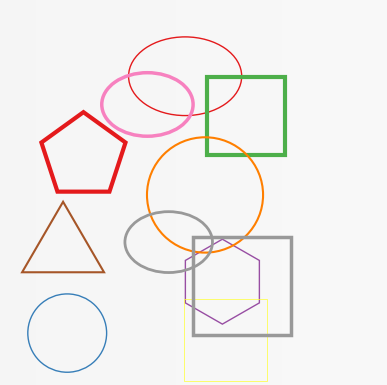[{"shape": "oval", "thickness": 1, "radius": 0.73, "center": [0.478, 0.802]}, {"shape": "pentagon", "thickness": 3, "radius": 0.57, "center": [0.215, 0.595]}, {"shape": "circle", "thickness": 1, "radius": 0.51, "center": [0.173, 0.135]}, {"shape": "square", "thickness": 3, "radius": 0.51, "center": [0.634, 0.699]}, {"shape": "hexagon", "thickness": 1, "radius": 0.55, "center": [0.574, 0.268]}, {"shape": "circle", "thickness": 1.5, "radius": 0.75, "center": [0.529, 0.494]}, {"shape": "square", "thickness": 0.5, "radius": 0.53, "center": [0.582, 0.118]}, {"shape": "triangle", "thickness": 1.5, "radius": 0.61, "center": [0.163, 0.354]}, {"shape": "oval", "thickness": 2.5, "radius": 0.59, "center": [0.38, 0.729]}, {"shape": "square", "thickness": 2.5, "radius": 0.64, "center": [0.624, 0.257]}, {"shape": "oval", "thickness": 2, "radius": 0.56, "center": [0.435, 0.371]}]